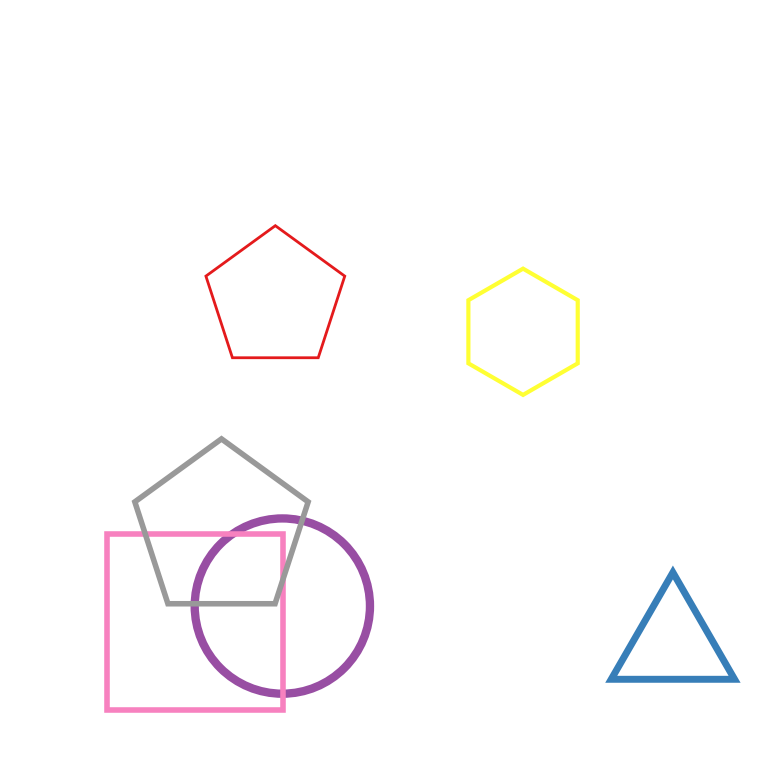[{"shape": "pentagon", "thickness": 1, "radius": 0.47, "center": [0.358, 0.612]}, {"shape": "triangle", "thickness": 2.5, "radius": 0.46, "center": [0.874, 0.164]}, {"shape": "circle", "thickness": 3, "radius": 0.57, "center": [0.367, 0.213]}, {"shape": "hexagon", "thickness": 1.5, "radius": 0.41, "center": [0.679, 0.569]}, {"shape": "square", "thickness": 2, "radius": 0.57, "center": [0.253, 0.192]}, {"shape": "pentagon", "thickness": 2, "radius": 0.59, "center": [0.288, 0.312]}]